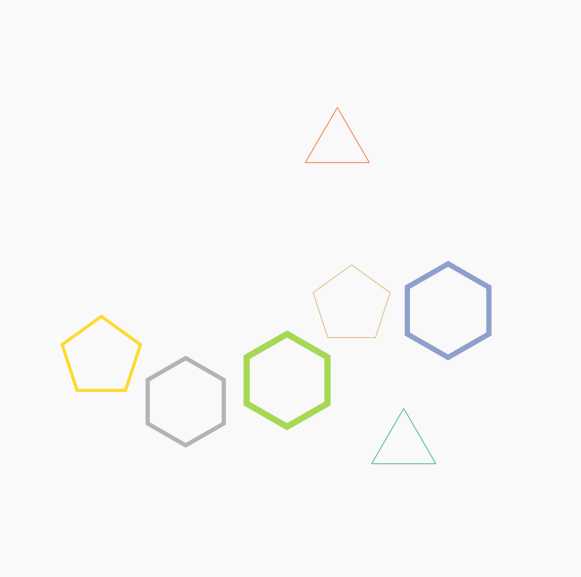[{"shape": "triangle", "thickness": 0.5, "radius": 0.32, "center": [0.695, 0.228]}, {"shape": "triangle", "thickness": 0.5, "radius": 0.32, "center": [0.58, 0.749]}, {"shape": "hexagon", "thickness": 2.5, "radius": 0.41, "center": [0.771, 0.461]}, {"shape": "hexagon", "thickness": 3, "radius": 0.4, "center": [0.494, 0.341]}, {"shape": "pentagon", "thickness": 1.5, "radius": 0.35, "center": [0.174, 0.38]}, {"shape": "pentagon", "thickness": 0.5, "radius": 0.35, "center": [0.605, 0.471]}, {"shape": "hexagon", "thickness": 2, "radius": 0.38, "center": [0.32, 0.304]}]